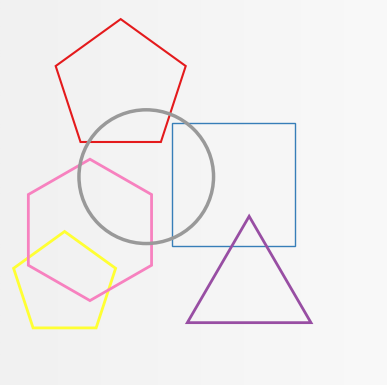[{"shape": "pentagon", "thickness": 1.5, "radius": 0.88, "center": [0.311, 0.774]}, {"shape": "square", "thickness": 1, "radius": 0.8, "center": [0.602, 0.521]}, {"shape": "triangle", "thickness": 2, "radius": 0.92, "center": [0.643, 0.254]}, {"shape": "pentagon", "thickness": 2, "radius": 0.69, "center": [0.167, 0.26]}, {"shape": "hexagon", "thickness": 2, "radius": 0.92, "center": [0.232, 0.403]}, {"shape": "circle", "thickness": 2.5, "radius": 0.87, "center": [0.377, 0.541]}]